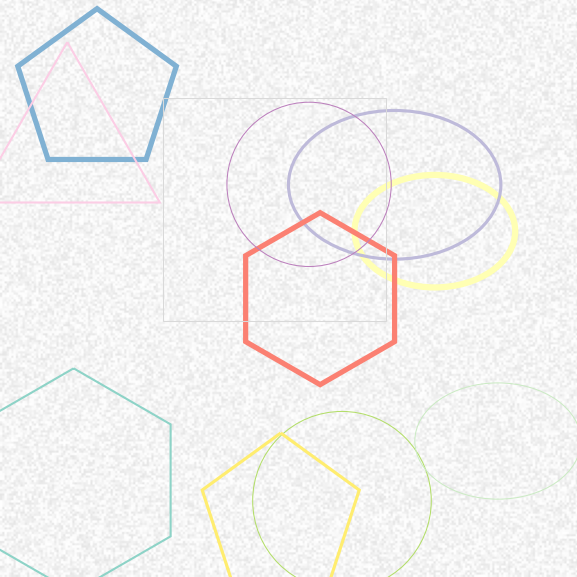[{"shape": "hexagon", "thickness": 1, "radius": 0.97, "center": [0.127, 0.167]}, {"shape": "oval", "thickness": 3, "radius": 0.7, "center": [0.753, 0.599]}, {"shape": "oval", "thickness": 1.5, "radius": 0.92, "center": [0.683, 0.679]}, {"shape": "hexagon", "thickness": 2.5, "radius": 0.74, "center": [0.554, 0.482]}, {"shape": "pentagon", "thickness": 2.5, "radius": 0.72, "center": [0.168, 0.84]}, {"shape": "circle", "thickness": 0.5, "radius": 0.77, "center": [0.592, 0.132]}, {"shape": "triangle", "thickness": 1, "radius": 0.93, "center": [0.116, 0.741]}, {"shape": "square", "thickness": 0.5, "radius": 0.96, "center": [0.475, 0.636]}, {"shape": "circle", "thickness": 0.5, "radius": 0.71, "center": [0.535, 0.68]}, {"shape": "oval", "thickness": 0.5, "radius": 0.72, "center": [0.862, 0.235]}, {"shape": "pentagon", "thickness": 1.5, "radius": 0.71, "center": [0.486, 0.106]}]